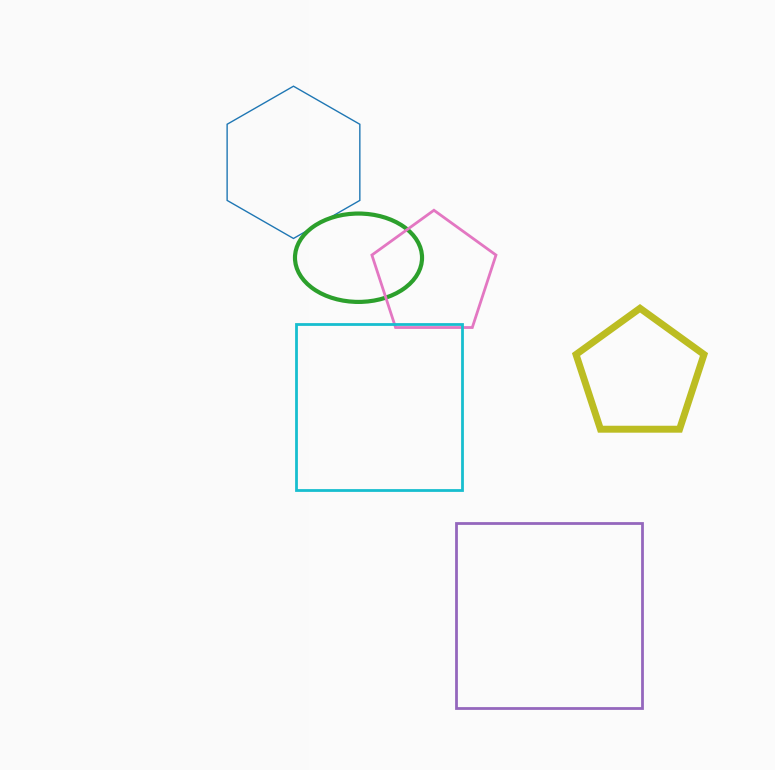[{"shape": "hexagon", "thickness": 0.5, "radius": 0.49, "center": [0.379, 0.789]}, {"shape": "oval", "thickness": 1.5, "radius": 0.41, "center": [0.463, 0.665]}, {"shape": "square", "thickness": 1, "radius": 0.6, "center": [0.708, 0.201]}, {"shape": "pentagon", "thickness": 1, "radius": 0.42, "center": [0.56, 0.643]}, {"shape": "pentagon", "thickness": 2.5, "radius": 0.43, "center": [0.826, 0.513]}, {"shape": "square", "thickness": 1, "radius": 0.54, "center": [0.489, 0.471]}]